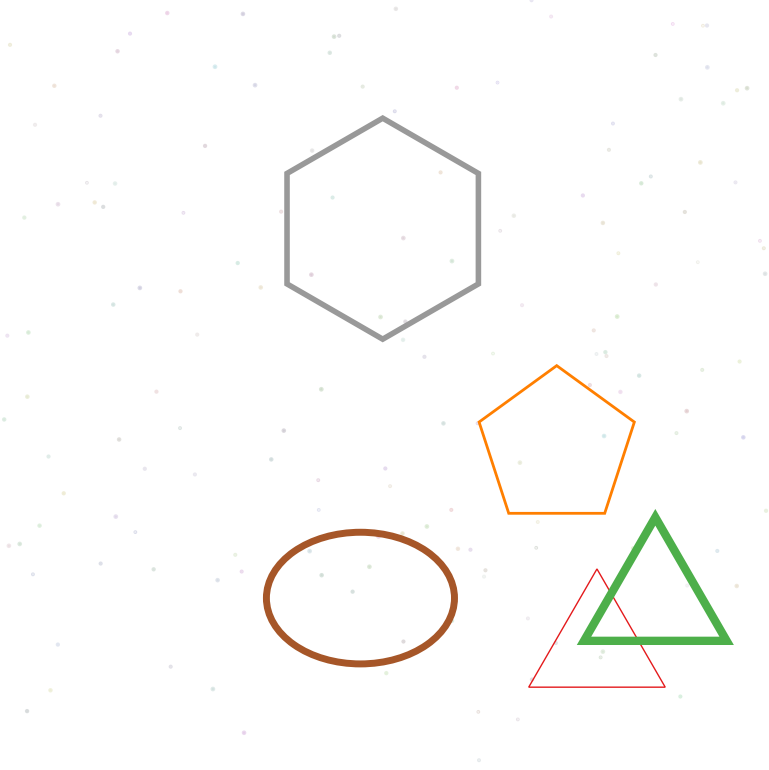[{"shape": "triangle", "thickness": 0.5, "radius": 0.51, "center": [0.775, 0.159]}, {"shape": "triangle", "thickness": 3, "radius": 0.53, "center": [0.851, 0.221]}, {"shape": "pentagon", "thickness": 1, "radius": 0.53, "center": [0.723, 0.419]}, {"shape": "oval", "thickness": 2.5, "radius": 0.61, "center": [0.468, 0.223]}, {"shape": "hexagon", "thickness": 2, "radius": 0.72, "center": [0.497, 0.703]}]